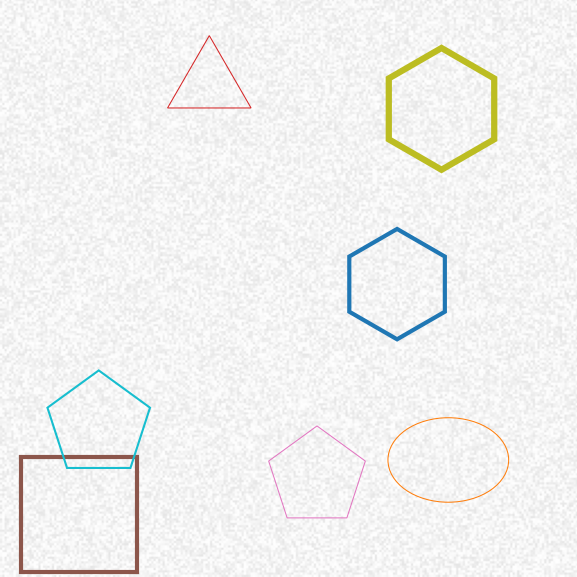[{"shape": "hexagon", "thickness": 2, "radius": 0.48, "center": [0.688, 0.507]}, {"shape": "oval", "thickness": 0.5, "radius": 0.52, "center": [0.776, 0.203]}, {"shape": "triangle", "thickness": 0.5, "radius": 0.42, "center": [0.362, 0.854]}, {"shape": "square", "thickness": 2, "radius": 0.5, "center": [0.137, 0.108]}, {"shape": "pentagon", "thickness": 0.5, "radius": 0.44, "center": [0.549, 0.174]}, {"shape": "hexagon", "thickness": 3, "radius": 0.53, "center": [0.765, 0.811]}, {"shape": "pentagon", "thickness": 1, "radius": 0.47, "center": [0.171, 0.264]}]